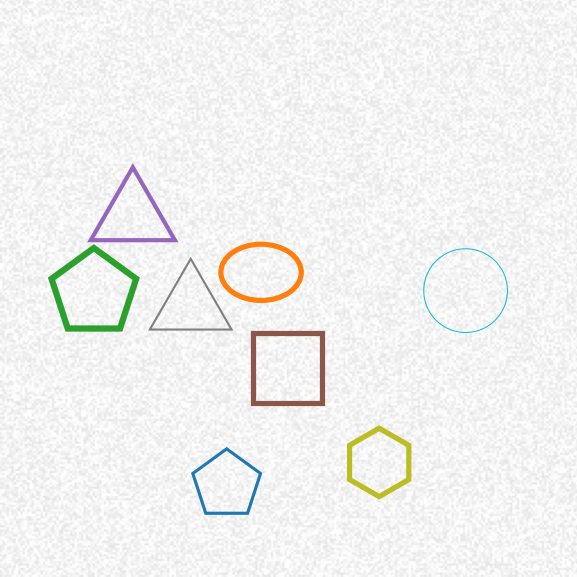[{"shape": "pentagon", "thickness": 1.5, "radius": 0.31, "center": [0.393, 0.16]}, {"shape": "oval", "thickness": 2.5, "radius": 0.35, "center": [0.452, 0.528]}, {"shape": "pentagon", "thickness": 3, "radius": 0.39, "center": [0.163, 0.493]}, {"shape": "triangle", "thickness": 2, "radius": 0.42, "center": [0.23, 0.625]}, {"shape": "square", "thickness": 2.5, "radius": 0.3, "center": [0.498, 0.362]}, {"shape": "triangle", "thickness": 1, "radius": 0.41, "center": [0.33, 0.469]}, {"shape": "hexagon", "thickness": 2.5, "radius": 0.3, "center": [0.657, 0.198]}, {"shape": "circle", "thickness": 0.5, "radius": 0.36, "center": [0.806, 0.496]}]